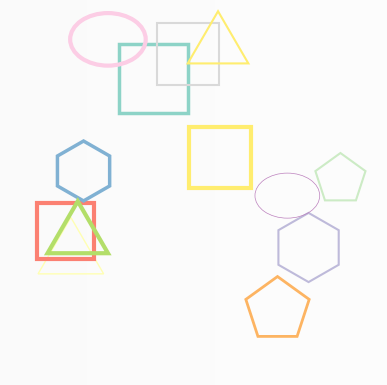[{"shape": "square", "thickness": 2.5, "radius": 0.45, "center": [0.396, 0.796]}, {"shape": "triangle", "thickness": 1, "radius": 0.49, "center": [0.183, 0.338]}, {"shape": "hexagon", "thickness": 1.5, "radius": 0.45, "center": [0.796, 0.357]}, {"shape": "square", "thickness": 3, "radius": 0.37, "center": [0.168, 0.4]}, {"shape": "hexagon", "thickness": 2.5, "radius": 0.39, "center": [0.216, 0.556]}, {"shape": "pentagon", "thickness": 2, "radius": 0.43, "center": [0.716, 0.196]}, {"shape": "triangle", "thickness": 3, "radius": 0.45, "center": [0.201, 0.387]}, {"shape": "oval", "thickness": 3, "radius": 0.49, "center": [0.279, 0.898]}, {"shape": "square", "thickness": 1.5, "radius": 0.4, "center": [0.484, 0.86]}, {"shape": "oval", "thickness": 0.5, "radius": 0.42, "center": [0.742, 0.492]}, {"shape": "pentagon", "thickness": 1.5, "radius": 0.34, "center": [0.879, 0.535]}, {"shape": "square", "thickness": 3, "radius": 0.4, "center": [0.568, 0.591]}, {"shape": "triangle", "thickness": 1.5, "radius": 0.45, "center": [0.563, 0.88]}]